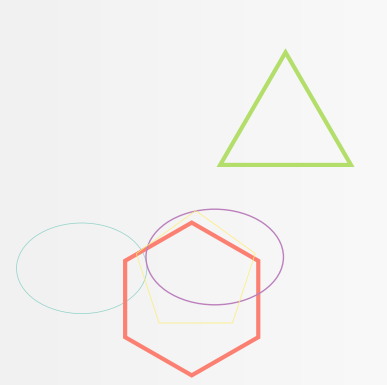[{"shape": "oval", "thickness": 0.5, "radius": 0.84, "center": [0.211, 0.303]}, {"shape": "hexagon", "thickness": 3, "radius": 0.99, "center": [0.495, 0.223]}, {"shape": "triangle", "thickness": 3, "radius": 0.97, "center": [0.737, 0.669]}, {"shape": "oval", "thickness": 1, "radius": 0.89, "center": [0.554, 0.332]}, {"shape": "pentagon", "thickness": 0.5, "radius": 0.81, "center": [0.505, 0.292]}]